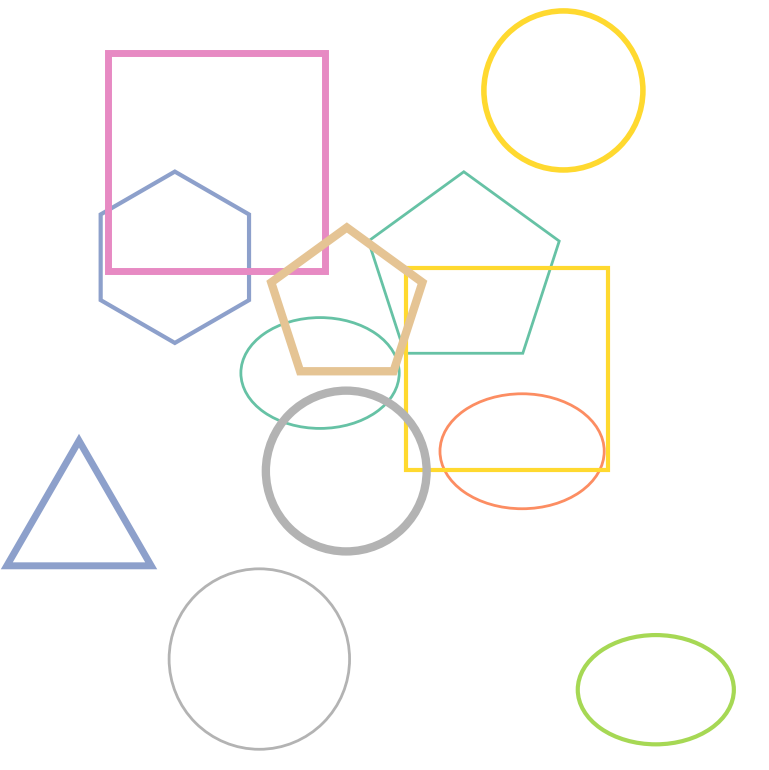[{"shape": "pentagon", "thickness": 1, "radius": 0.65, "center": [0.602, 0.647]}, {"shape": "oval", "thickness": 1, "radius": 0.51, "center": [0.416, 0.516]}, {"shape": "oval", "thickness": 1, "radius": 0.53, "center": [0.678, 0.414]}, {"shape": "hexagon", "thickness": 1.5, "radius": 0.56, "center": [0.227, 0.666]}, {"shape": "triangle", "thickness": 2.5, "radius": 0.54, "center": [0.103, 0.319]}, {"shape": "square", "thickness": 2.5, "radius": 0.71, "center": [0.281, 0.79]}, {"shape": "oval", "thickness": 1.5, "radius": 0.51, "center": [0.852, 0.104]}, {"shape": "square", "thickness": 1.5, "radius": 0.66, "center": [0.659, 0.521]}, {"shape": "circle", "thickness": 2, "radius": 0.52, "center": [0.732, 0.883]}, {"shape": "pentagon", "thickness": 3, "radius": 0.52, "center": [0.45, 0.601]}, {"shape": "circle", "thickness": 1, "radius": 0.59, "center": [0.337, 0.144]}, {"shape": "circle", "thickness": 3, "radius": 0.52, "center": [0.45, 0.388]}]